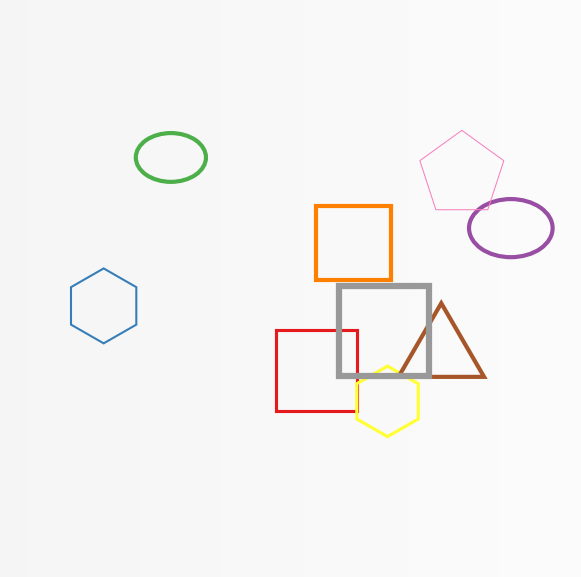[{"shape": "square", "thickness": 1.5, "radius": 0.35, "center": [0.544, 0.358]}, {"shape": "hexagon", "thickness": 1, "radius": 0.32, "center": [0.178, 0.469]}, {"shape": "oval", "thickness": 2, "radius": 0.3, "center": [0.294, 0.726]}, {"shape": "oval", "thickness": 2, "radius": 0.36, "center": [0.879, 0.604]}, {"shape": "square", "thickness": 2, "radius": 0.32, "center": [0.608, 0.578]}, {"shape": "hexagon", "thickness": 1.5, "radius": 0.31, "center": [0.667, 0.304]}, {"shape": "triangle", "thickness": 2, "radius": 0.43, "center": [0.759, 0.389]}, {"shape": "pentagon", "thickness": 0.5, "radius": 0.38, "center": [0.795, 0.697]}, {"shape": "square", "thickness": 3, "radius": 0.39, "center": [0.66, 0.426]}]